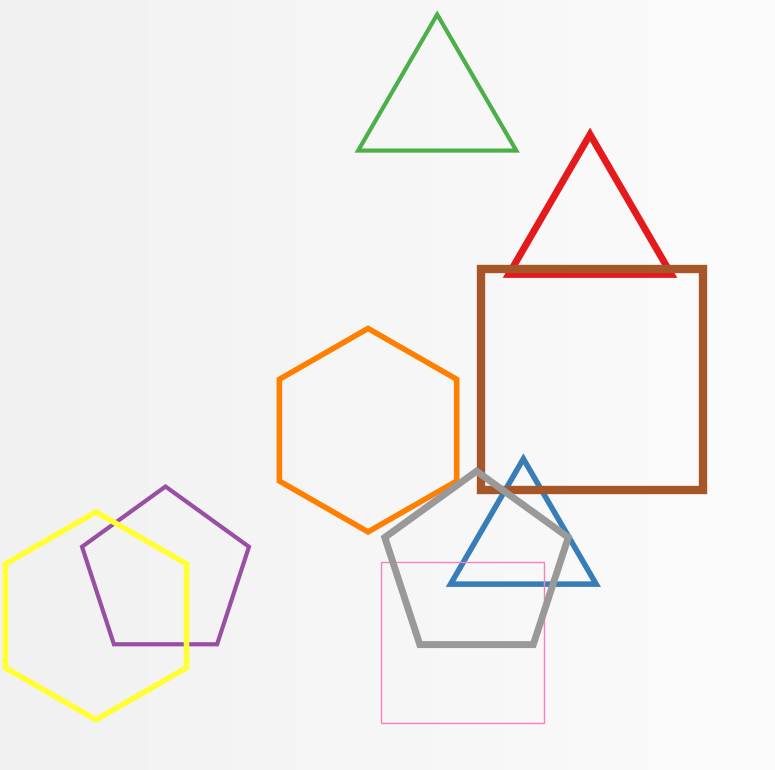[{"shape": "triangle", "thickness": 2.5, "radius": 0.61, "center": [0.761, 0.704]}, {"shape": "triangle", "thickness": 2, "radius": 0.54, "center": [0.675, 0.296]}, {"shape": "triangle", "thickness": 1.5, "radius": 0.59, "center": [0.564, 0.863]}, {"shape": "pentagon", "thickness": 1.5, "radius": 0.57, "center": [0.214, 0.255]}, {"shape": "hexagon", "thickness": 2, "radius": 0.66, "center": [0.475, 0.441]}, {"shape": "hexagon", "thickness": 2, "radius": 0.67, "center": [0.124, 0.2]}, {"shape": "square", "thickness": 3, "radius": 0.72, "center": [0.764, 0.507]}, {"shape": "square", "thickness": 0.5, "radius": 0.52, "center": [0.597, 0.166]}, {"shape": "pentagon", "thickness": 2.5, "radius": 0.62, "center": [0.615, 0.264]}]